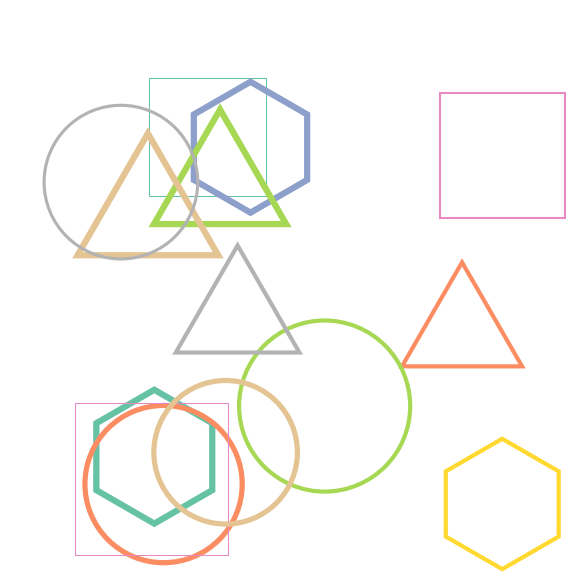[{"shape": "hexagon", "thickness": 3, "radius": 0.58, "center": [0.267, 0.208]}, {"shape": "square", "thickness": 0.5, "radius": 0.51, "center": [0.36, 0.762]}, {"shape": "circle", "thickness": 2.5, "radius": 0.68, "center": [0.283, 0.161]}, {"shape": "triangle", "thickness": 2, "radius": 0.6, "center": [0.8, 0.425]}, {"shape": "hexagon", "thickness": 3, "radius": 0.57, "center": [0.434, 0.744]}, {"shape": "square", "thickness": 0.5, "radius": 0.66, "center": [0.263, 0.17]}, {"shape": "square", "thickness": 1, "radius": 0.54, "center": [0.869, 0.729]}, {"shape": "triangle", "thickness": 3, "radius": 0.66, "center": [0.381, 0.677]}, {"shape": "circle", "thickness": 2, "radius": 0.74, "center": [0.562, 0.296]}, {"shape": "hexagon", "thickness": 2, "radius": 0.56, "center": [0.87, 0.126]}, {"shape": "circle", "thickness": 2.5, "radius": 0.62, "center": [0.391, 0.216]}, {"shape": "triangle", "thickness": 3, "radius": 0.7, "center": [0.256, 0.627]}, {"shape": "circle", "thickness": 1.5, "radius": 0.67, "center": [0.209, 0.684]}, {"shape": "triangle", "thickness": 2, "radius": 0.62, "center": [0.411, 0.451]}]